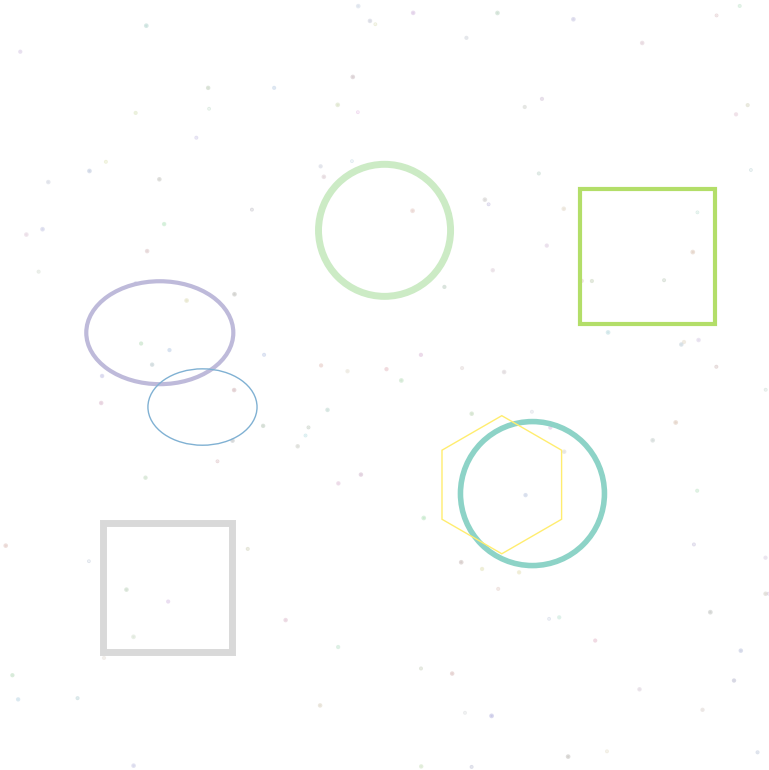[{"shape": "circle", "thickness": 2, "radius": 0.47, "center": [0.692, 0.359]}, {"shape": "oval", "thickness": 1.5, "radius": 0.48, "center": [0.208, 0.568]}, {"shape": "oval", "thickness": 0.5, "radius": 0.35, "center": [0.263, 0.471]}, {"shape": "square", "thickness": 1.5, "radius": 0.44, "center": [0.841, 0.667]}, {"shape": "square", "thickness": 2.5, "radius": 0.42, "center": [0.218, 0.237]}, {"shape": "circle", "thickness": 2.5, "radius": 0.43, "center": [0.499, 0.701]}, {"shape": "hexagon", "thickness": 0.5, "radius": 0.45, "center": [0.652, 0.37]}]